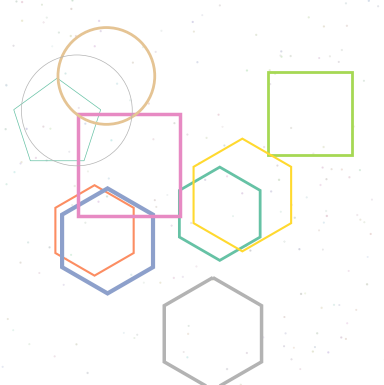[{"shape": "pentagon", "thickness": 0.5, "radius": 0.59, "center": [0.149, 0.678]}, {"shape": "hexagon", "thickness": 2, "radius": 0.61, "center": [0.571, 0.445]}, {"shape": "hexagon", "thickness": 1.5, "radius": 0.59, "center": [0.246, 0.401]}, {"shape": "hexagon", "thickness": 3, "radius": 0.68, "center": [0.279, 0.374]}, {"shape": "square", "thickness": 2.5, "radius": 0.66, "center": [0.336, 0.572]}, {"shape": "square", "thickness": 2, "radius": 0.54, "center": [0.805, 0.705]}, {"shape": "hexagon", "thickness": 1.5, "radius": 0.73, "center": [0.629, 0.494]}, {"shape": "circle", "thickness": 2, "radius": 0.63, "center": [0.276, 0.803]}, {"shape": "circle", "thickness": 0.5, "radius": 0.72, "center": [0.2, 0.713]}, {"shape": "hexagon", "thickness": 2.5, "radius": 0.73, "center": [0.553, 0.133]}]